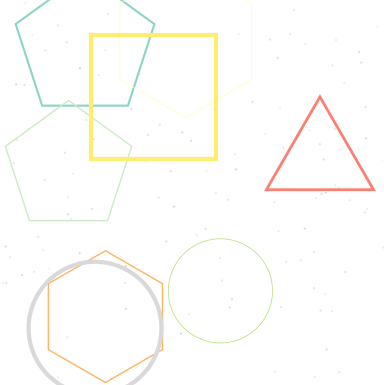[{"shape": "pentagon", "thickness": 1.5, "radius": 0.95, "center": [0.221, 0.879]}, {"shape": "hexagon", "thickness": 0.5, "radius": 0.99, "center": [0.482, 0.892]}, {"shape": "triangle", "thickness": 2, "radius": 0.8, "center": [0.831, 0.588]}, {"shape": "hexagon", "thickness": 1, "radius": 0.86, "center": [0.274, 0.178]}, {"shape": "circle", "thickness": 0.5, "radius": 0.68, "center": [0.573, 0.245]}, {"shape": "circle", "thickness": 3, "radius": 0.86, "center": [0.247, 0.148]}, {"shape": "pentagon", "thickness": 1, "radius": 0.86, "center": [0.178, 0.566]}, {"shape": "square", "thickness": 3, "radius": 0.81, "center": [0.398, 0.749]}]